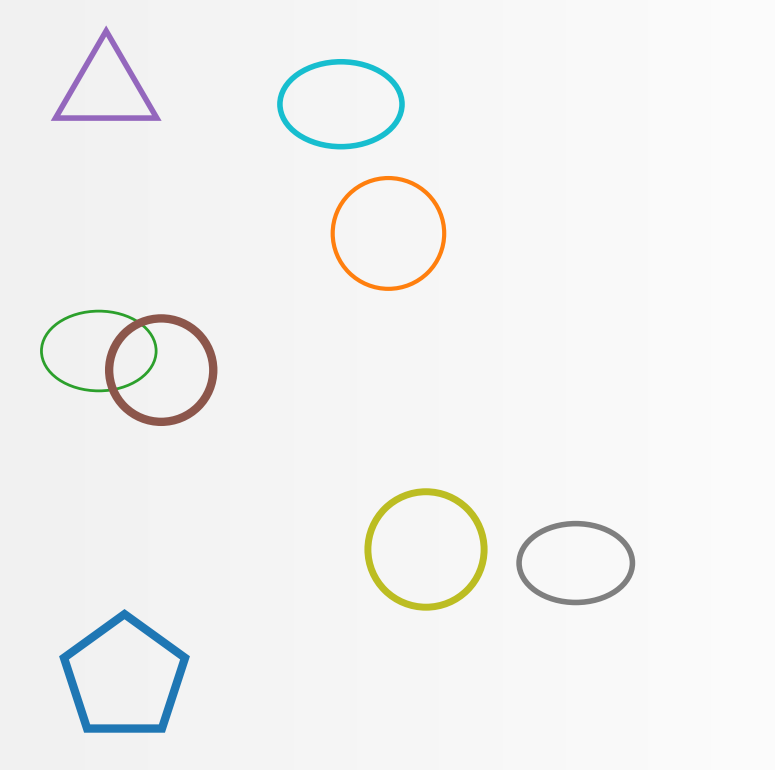[{"shape": "pentagon", "thickness": 3, "radius": 0.41, "center": [0.161, 0.12]}, {"shape": "circle", "thickness": 1.5, "radius": 0.36, "center": [0.501, 0.697]}, {"shape": "oval", "thickness": 1, "radius": 0.37, "center": [0.127, 0.544]}, {"shape": "triangle", "thickness": 2, "radius": 0.38, "center": [0.137, 0.884]}, {"shape": "circle", "thickness": 3, "radius": 0.34, "center": [0.208, 0.519]}, {"shape": "oval", "thickness": 2, "radius": 0.37, "center": [0.743, 0.269]}, {"shape": "circle", "thickness": 2.5, "radius": 0.37, "center": [0.55, 0.286]}, {"shape": "oval", "thickness": 2, "radius": 0.39, "center": [0.44, 0.865]}]